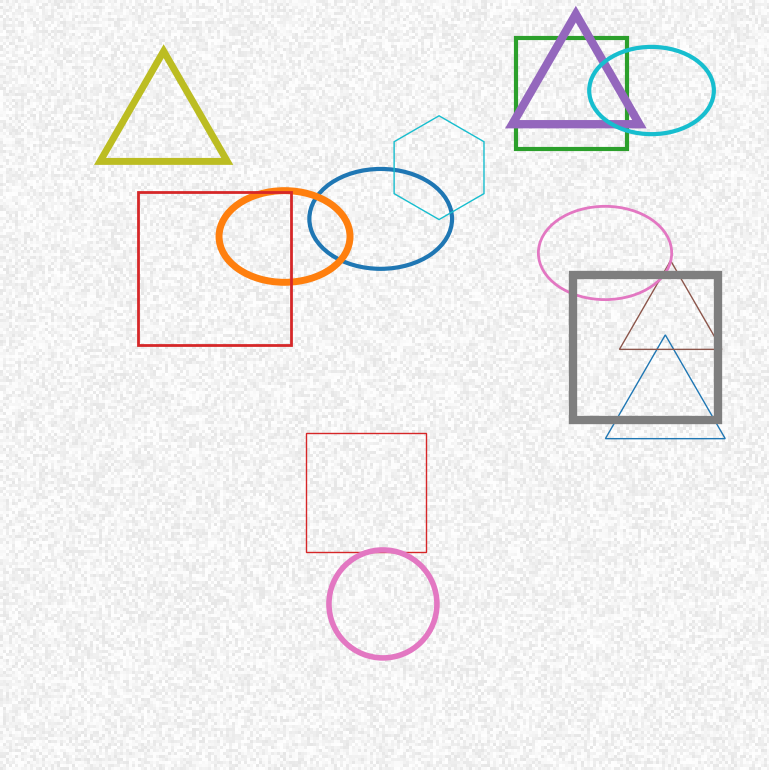[{"shape": "oval", "thickness": 1.5, "radius": 0.46, "center": [0.494, 0.716]}, {"shape": "triangle", "thickness": 0.5, "radius": 0.45, "center": [0.864, 0.475]}, {"shape": "oval", "thickness": 2.5, "radius": 0.43, "center": [0.37, 0.693]}, {"shape": "square", "thickness": 1.5, "radius": 0.36, "center": [0.742, 0.878]}, {"shape": "square", "thickness": 0.5, "radius": 0.39, "center": [0.475, 0.36]}, {"shape": "square", "thickness": 1, "radius": 0.5, "center": [0.279, 0.652]}, {"shape": "triangle", "thickness": 3, "radius": 0.48, "center": [0.748, 0.886]}, {"shape": "triangle", "thickness": 0.5, "radius": 0.38, "center": [0.871, 0.585]}, {"shape": "oval", "thickness": 1, "radius": 0.43, "center": [0.786, 0.671]}, {"shape": "circle", "thickness": 2, "radius": 0.35, "center": [0.497, 0.216]}, {"shape": "square", "thickness": 3, "radius": 0.47, "center": [0.839, 0.549]}, {"shape": "triangle", "thickness": 2.5, "radius": 0.48, "center": [0.213, 0.838]}, {"shape": "hexagon", "thickness": 0.5, "radius": 0.34, "center": [0.57, 0.782]}, {"shape": "oval", "thickness": 1.5, "radius": 0.4, "center": [0.846, 0.882]}]